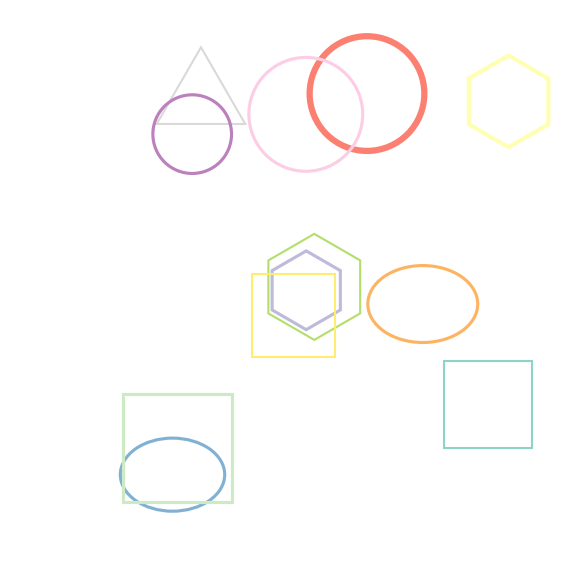[{"shape": "square", "thickness": 1, "radius": 0.38, "center": [0.845, 0.299]}, {"shape": "hexagon", "thickness": 2, "radius": 0.4, "center": [0.881, 0.824]}, {"shape": "hexagon", "thickness": 1.5, "radius": 0.34, "center": [0.53, 0.496]}, {"shape": "circle", "thickness": 3, "radius": 0.5, "center": [0.635, 0.837]}, {"shape": "oval", "thickness": 1.5, "radius": 0.45, "center": [0.299, 0.177]}, {"shape": "oval", "thickness": 1.5, "radius": 0.48, "center": [0.732, 0.473]}, {"shape": "hexagon", "thickness": 1, "radius": 0.46, "center": [0.544, 0.502]}, {"shape": "circle", "thickness": 1.5, "radius": 0.49, "center": [0.53, 0.801]}, {"shape": "triangle", "thickness": 1, "radius": 0.44, "center": [0.348, 0.829]}, {"shape": "circle", "thickness": 1.5, "radius": 0.34, "center": [0.333, 0.767]}, {"shape": "square", "thickness": 1.5, "radius": 0.47, "center": [0.307, 0.223]}, {"shape": "square", "thickness": 1, "radius": 0.36, "center": [0.508, 0.452]}]